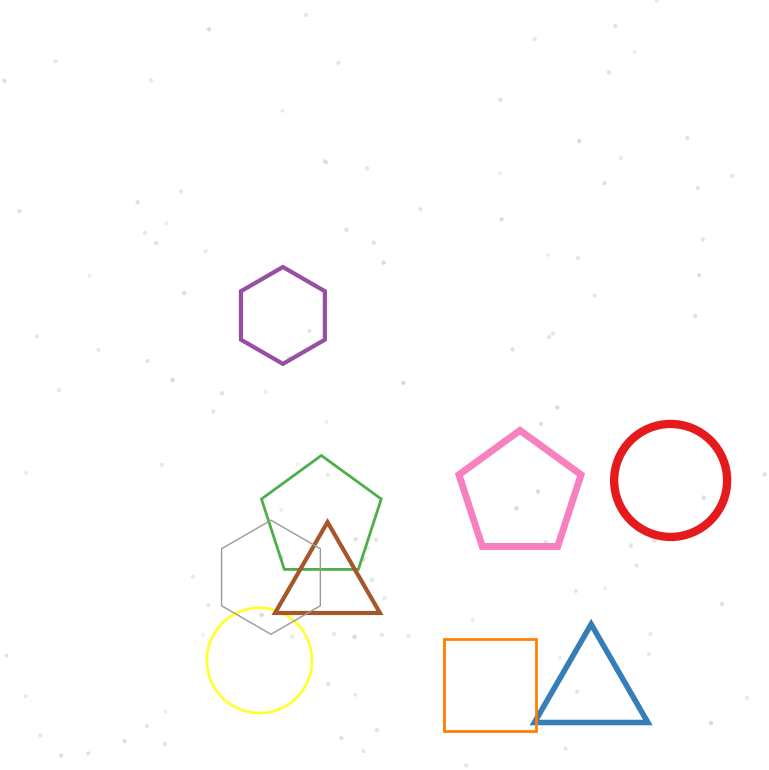[{"shape": "circle", "thickness": 3, "radius": 0.37, "center": [0.871, 0.376]}, {"shape": "triangle", "thickness": 2, "radius": 0.43, "center": [0.768, 0.104]}, {"shape": "pentagon", "thickness": 1, "radius": 0.41, "center": [0.417, 0.327]}, {"shape": "hexagon", "thickness": 1.5, "radius": 0.31, "center": [0.367, 0.59]}, {"shape": "square", "thickness": 1, "radius": 0.3, "center": [0.637, 0.111]}, {"shape": "circle", "thickness": 1, "radius": 0.34, "center": [0.337, 0.142]}, {"shape": "triangle", "thickness": 1.5, "radius": 0.39, "center": [0.425, 0.243]}, {"shape": "pentagon", "thickness": 2.5, "radius": 0.42, "center": [0.675, 0.358]}, {"shape": "hexagon", "thickness": 0.5, "radius": 0.37, "center": [0.352, 0.25]}]